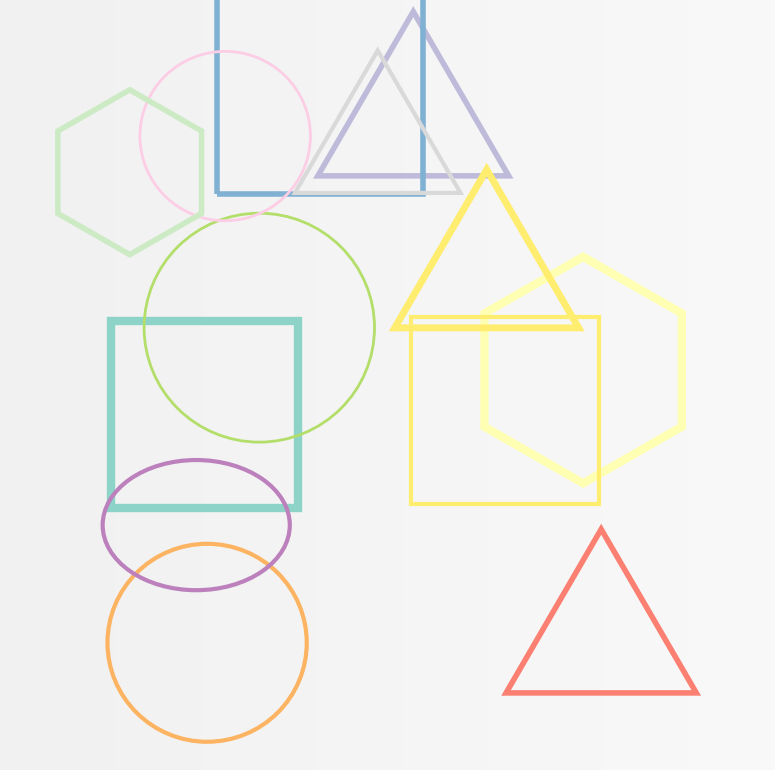[{"shape": "square", "thickness": 3, "radius": 0.6, "center": [0.264, 0.462]}, {"shape": "hexagon", "thickness": 3, "radius": 0.74, "center": [0.752, 0.519]}, {"shape": "triangle", "thickness": 2, "radius": 0.71, "center": [0.533, 0.843]}, {"shape": "triangle", "thickness": 2, "radius": 0.71, "center": [0.776, 0.171]}, {"shape": "square", "thickness": 2, "radius": 0.66, "center": [0.413, 0.88]}, {"shape": "circle", "thickness": 1.5, "radius": 0.64, "center": [0.267, 0.165]}, {"shape": "circle", "thickness": 1, "radius": 0.74, "center": [0.335, 0.574]}, {"shape": "circle", "thickness": 1, "radius": 0.55, "center": [0.291, 0.823]}, {"shape": "triangle", "thickness": 1.5, "radius": 0.62, "center": [0.487, 0.811]}, {"shape": "oval", "thickness": 1.5, "radius": 0.6, "center": [0.253, 0.318]}, {"shape": "hexagon", "thickness": 2, "radius": 0.54, "center": [0.167, 0.776]}, {"shape": "triangle", "thickness": 2.5, "radius": 0.68, "center": [0.628, 0.643]}, {"shape": "square", "thickness": 1.5, "radius": 0.61, "center": [0.652, 0.467]}]